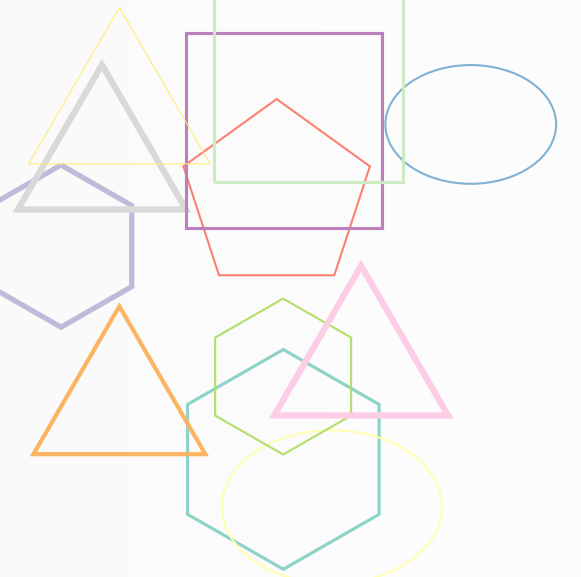[{"shape": "hexagon", "thickness": 1.5, "radius": 0.95, "center": [0.487, 0.204]}, {"shape": "oval", "thickness": 1, "radius": 0.95, "center": [0.571, 0.121]}, {"shape": "hexagon", "thickness": 2.5, "radius": 0.7, "center": [0.105, 0.573]}, {"shape": "pentagon", "thickness": 1, "radius": 0.84, "center": [0.476, 0.659]}, {"shape": "oval", "thickness": 1, "radius": 0.73, "center": [0.81, 0.784]}, {"shape": "triangle", "thickness": 2, "radius": 0.85, "center": [0.205, 0.298]}, {"shape": "hexagon", "thickness": 1, "radius": 0.68, "center": [0.487, 0.347]}, {"shape": "triangle", "thickness": 3, "radius": 0.86, "center": [0.621, 0.366]}, {"shape": "triangle", "thickness": 3, "radius": 0.84, "center": [0.175, 0.72]}, {"shape": "square", "thickness": 1.5, "radius": 0.84, "center": [0.489, 0.773]}, {"shape": "square", "thickness": 1.5, "radius": 0.81, "center": [0.531, 0.846]}, {"shape": "triangle", "thickness": 0.5, "radius": 0.9, "center": [0.205, 0.806]}]